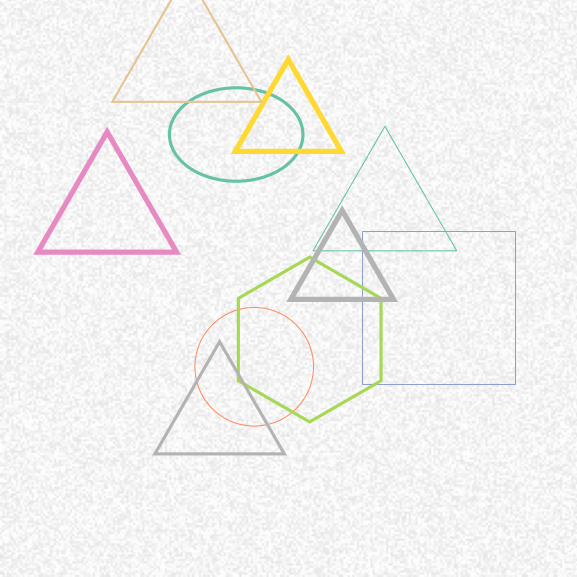[{"shape": "triangle", "thickness": 0.5, "radius": 0.72, "center": [0.666, 0.637]}, {"shape": "oval", "thickness": 1.5, "radius": 0.58, "center": [0.409, 0.766]}, {"shape": "circle", "thickness": 0.5, "radius": 0.51, "center": [0.44, 0.364]}, {"shape": "square", "thickness": 0.5, "radius": 0.66, "center": [0.759, 0.467]}, {"shape": "triangle", "thickness": 2.5, "radius": 0.69, "center": [0.186, 0.632]}, {"shape": "hexagon", "thickness": 1.5, "radius": 0.71, "center": [0.536, 0.411]}, {"shape": "triangle", "thickness": 2.5, "radius": 0.53, "center": [0.499, 0.79]}, {"shape": "triangle", "thickness": 1, "radius": 0.75, "center": [0.324, 0.897]}, {"shape": "triangle", "thickness": 2.5, "radius": 0.51, "center": [0.593, 0.532]}, {"shape": "triangle", "thickness": 1.5, "radius": 0.65, "center": [0.38, 0.278]}]